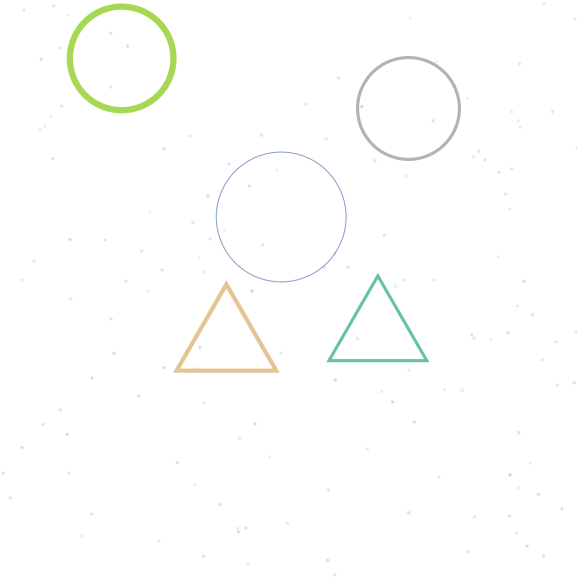[{"shape": "triangle", "thickness": 1.5, "radius": 0.49, "center": [0.654, 0.424]}, {"shape": "circle", "thickness": 0.5, "radius": 0.56, "center": [0.487, 0.623]}, {"shape": "circle", "thickness": 3, "radius": 0.45, "center": [0.211, 0.898]}, {"shape": "triangle", "thickness": 2, "radius": 0.5, "center": [0.392, 0.407]}, {"shape": "circle", "thickness": 1.5, "radius": 0.44, "center": [0.707, 0.811]}]